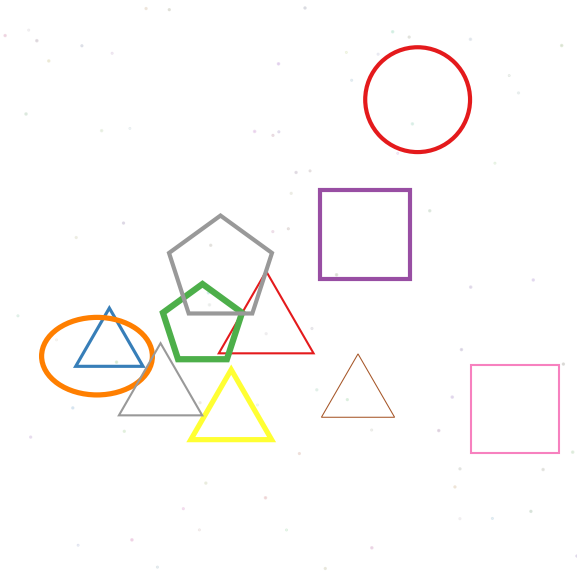[{"shape": "triangle", "thickness": 1, "radius": 0.47, "center": [0.461, 0.435]}, {"shape": "circle", "thickness": 2, "radius": 0.45, "center": [0.723, 0.827]}, {"shape": "triangle", "thickness": 1.5, "radius": 0.34, "center": [0.189, 0.398]}, {"shape": "pentagon", "thickness": 3, "radius": 0.36, "center": [0.351, 0.435]}, {"shape": "square", "thickness": 2, "radius": 0.39, "center": [0.632, 0.593]}, {"shape": "oval", "thickness": 2.5, "radius": 0.48, "center": [0.168, 0.382]}, {"shape": "triangle", "thickness": 2.5, "radius": 0.4, "center": [0.4, 0.278]}, {"shape": "triangle", "thickness": 0.5, "radius": 0.37, "center": [0.62, 0.313]}, {"shape": "square", "thickness": 1, "radius": 0.38, "center": [0.892, 0.291]}, {"shape": "pentagon", "thickness": 2, "radius": 0.47, "center": [0.382, 0.532]}, {"shape": "triangle", "thickness": 1, "radius": 0.42, "center": [0.278, 0.322]}]